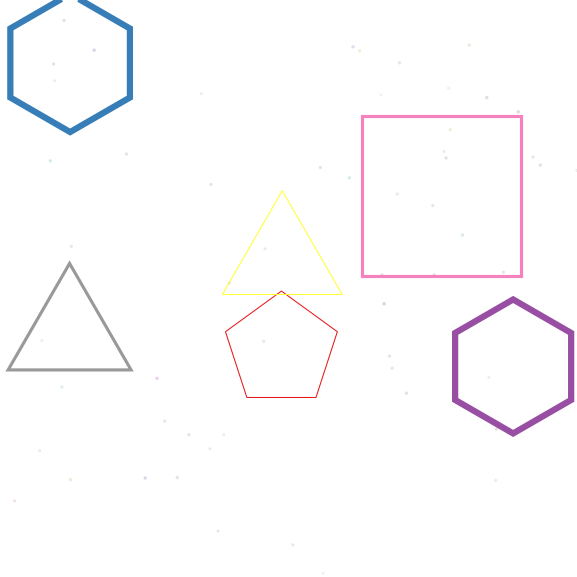[{"shape": "pentagon", "thickness": 0.5, "radius": 0.51, "center": [0.487, 0.393]}, {"shape": "hexagon", "thickness": 3, "radius": 0.6, "center": [0.121, 0.89]}, {"shape": "hexagon", "thickness": 3, "radius": 0.58, "center": [0.889, 0.365]}, {"shape": "triangle", "thickness": 0.5, "radius": 0.6, "center": [0.489, 0.549]}, {"shape": "square", "thickness": 1.5, "radius": 0.69, "center": [0.765, 0.66]}, {"shape": "triangle", "thickness": 1.5, "radius": 0.61, "center": [0.121, 0.42]}]